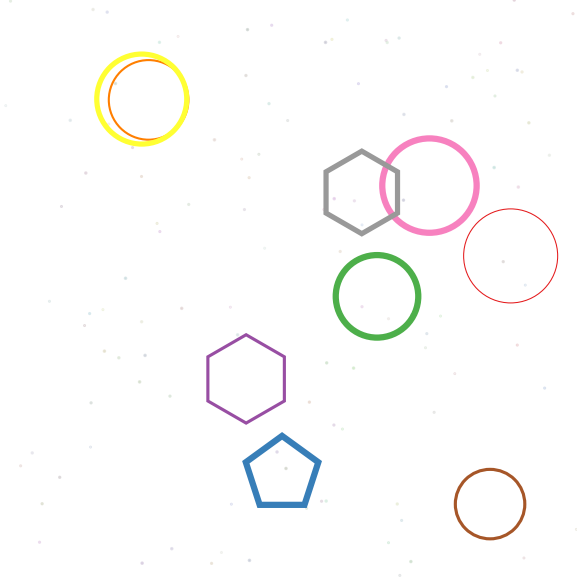[{"shape": "circle", "thickness": 0.5, "radius": 0.41, "center": [0.884, 0.556]}, {"shape": "pentagon", "thickness": 3, "radius": 0.33, "center": [0.488, 0.178]}, {"shape": "circle", "thickness": 3, "radius": 0.36, "center": [0.653, 0.486]}, {"shape": "hexagon", "thickness": 1.5, "radius": 0.38, "center": [0.426, 0.343]}, {"shape": "circle", "thickness": 1, "radius": 0.34, "center": [0.257, 0.826]}, {"shape": "circle", "thickness": 2.5, "radius": 0.39, "center": [0.245, 0.828]}, {"shape": "circle", "thickness": 1.5, "radius": 0.3, "center": [0.849, 0.126]}, {"shape": "circle", "thickness": 3, "radius": 0.41, "center": [0.744, 0.678]}, {"shape": "hexagon", "thickness": 2.5, "radius": 0.36, "center": [0.626, 0.666]}]